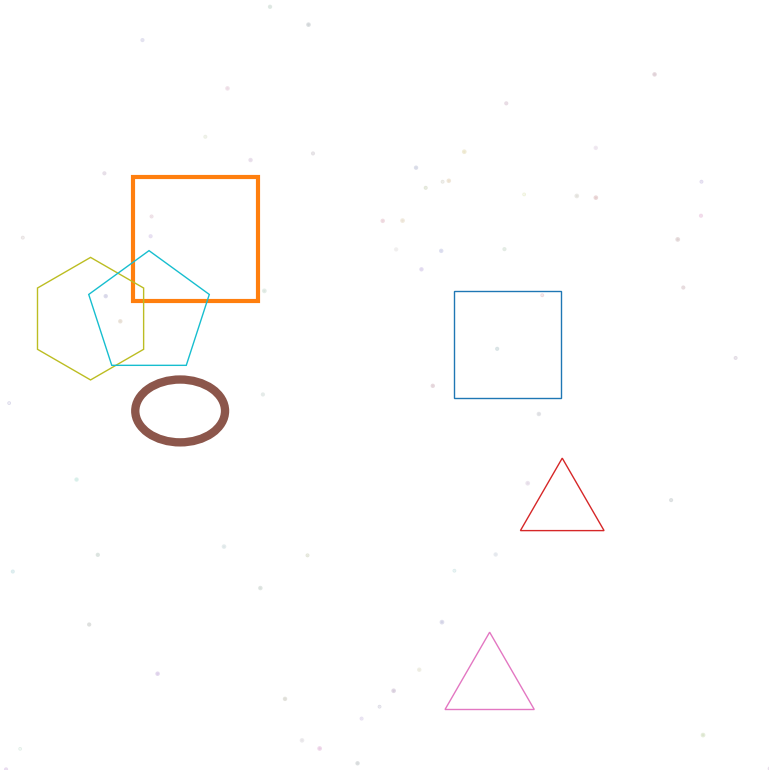[{"shape": "square", "thickness": 0.5, "radius": 0.35, "center": [0.659, 0.552]}, {"shape": "square", "thickness": 1.5, "radius": 0.4, "center": [0.254, 0.69]}, {"shape": "triangle", "thickness": 0.5, "radius": 0.31, "center": [0.73, 0.342]}, {"shape": "oval", "thickness": 3, "radius": 0.29, "center": [0.234, 0.466]}, {"shape": "triangle", "thickness": 0.5, "radius": 0.33, "center": [0.636, 0.112]}, {"shape": "hexagon", "thickness": 0.5, "radius": 0.4, "center": [0.118, 0.586]}, {"shape": "pentagon", "thickness": 0.5, "radius": 0.41, "center": [0.194, 0.592]}]